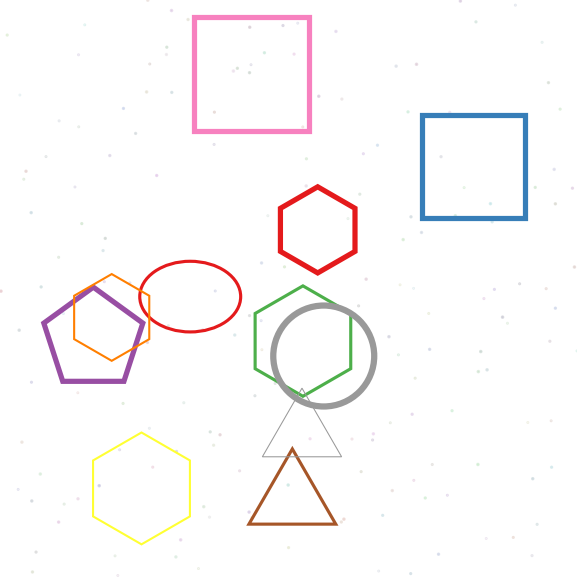[{"shape": "hexagon", "thickness": 2.5, "radius": 0.37, "center": [0.55, 0.601]}, {"shape": "oval", "thickness": 1.5, "radius": 0.44, "center": [0.329, 0.486]}, {"shape": "square", "thickness": 2.5, "radius": 0.45, "center": [0.82, 0.711]}, {"shape": "hexagon", "thickness": 1.5, "radius": 0.48, "center": [0.525, 0.409]}, {"shape": "pentagon", "thickness": 2.5, "radius": 0.45, "center": [0.162, 0.412]}, {"shape": "hexagon", "thickness": 1, "radius": 0.38, "center": [0.193, 0.449]}, {"shape": "hexagon", "thickness": 1, "radius": 0.48, "center": [0.245, 0.153]}, {"shape": "triangle", "thickness": 1.5, "radius": 0.43, "center": [0.506, 0.135]}, {"shape": "square", "thickness": 2.5, "radius": 0.5, "center": [0.435, 0.871]}, {"shape": "triangle", "thickness": 0.5, "radius": 0.4, "center": [0.523, 0.248]}, {"shape": "circle", "thickness": 3, "radius": 0.44, "center": [0.561, 0.383]}]